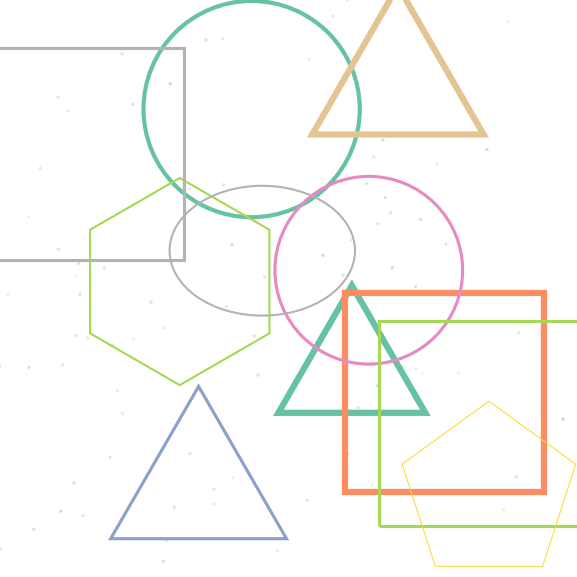[{"shape": "circle", "thickness": 2, "radius": 0.94, "center": [0.436, 0.81]}, {"shape": "triangle", "thickness": 3, "radius": 0.73, "center": [0.609, 0.358]}, {"shape": "square", "thickness": 3, "radius": 0.86, "center": [0.77, 0.32]}, {"shape": "triangle", "thickness": 1.5, "radius": 0.88, "center": [0.344, 0.154]}, {"shape": "circle", "thickness": 1.5, "radius": 0.81, "center": [0.639, 0.531]}, {"shape": "hexagon", "thickness": 1, "radius": 0.9, "center": [0.311, 0.512]}, {"shape": "square", "thickness": 1.5, "radius": 0.89, "center": [0.834, 0.266]}, {"shape": "pentagon", "thickness": 0.5, "radius": 0.79, "center": [0.847, 0.146]}, {"shape": "triangle", "thickness": 3, "radius": 0.86, "center": [0.689, 0.852]}, {"shape": "square", "thickness": 1.5, "radius": 0.92, "center": [0.135, 0.733]}, {"shape": "oval", "thickness": 1, "radius": 0.8, "center": [0.454, 0.565]}]